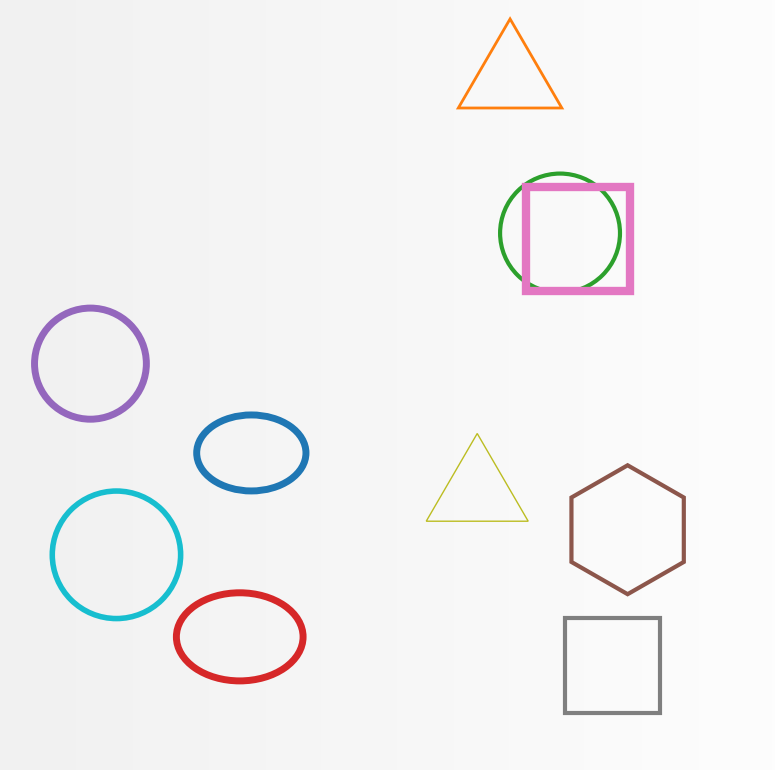[{"shape": "oval", "thickness": 2.5, "radius": 0.35, "center": [0.324, 0.412]}, {"shape": "triangle", "thickness": 1, "radius": 0.39, "center": [0.658, 0.898]}, {"shape": "circle", "thickness": 1.5, "radius": 0.39, "center": [0.723, 0.697]}, {"shape": "oval", "thickness": 2.5, "radius": 0.41, "center": [0.309, 0.173]}, {"shape": "circle", "thickness": 2.5, "radius": 0.36, "center": [0.117, 0.528]}, {"shape": "hexagon", "thickness": 1.5, "radius": 0.42, "center": [0.81, 0.312]}, {"shape": "square", "thickness": 3, "radius": 0.34, "center": [0.746, 0.69]}, {"shape": "square", "thickness": 1.5, "radius": 0.31, "center": [0.79, 0.135]}, {"shape": "triangle", "thickness": 0.5, "radius": 0.38, "center": [0.616, 0.361]}, {"shape": "circle", "thickness": 2, "radius": 0.41, "center": [0.15, 0.279]}]